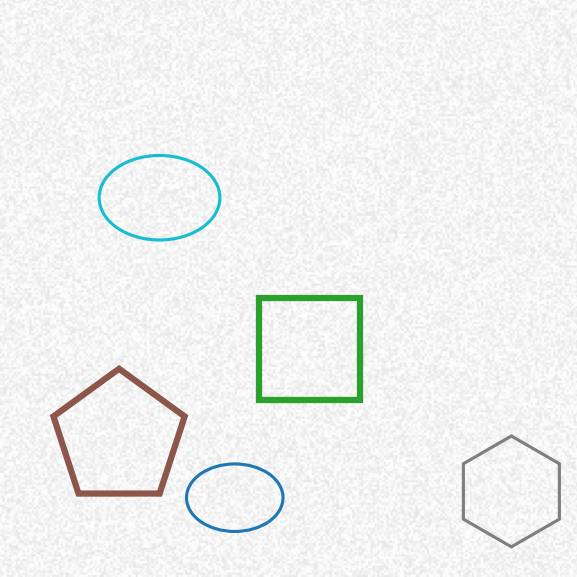[{"shape": "oval", "thickness": 1.5, "radius": 0.42, "center": [0.407, 0.137]}, {"shape": "square", "thickness": 3, "radius": 0.44, "center": [0.537, 0.395]}, {"shape": "pentagon", "thickness": 3, "radius": 0.6, "center": [0.206, 0.241]}, {"shape": "hexagon", "thickness": 1.5, "radius": 0.48, "center": [0.886, 0.148]}, {"shape": "oval", "thickness": 1.5, "radius": 0.52, "center": [0.276, 0.657]}]